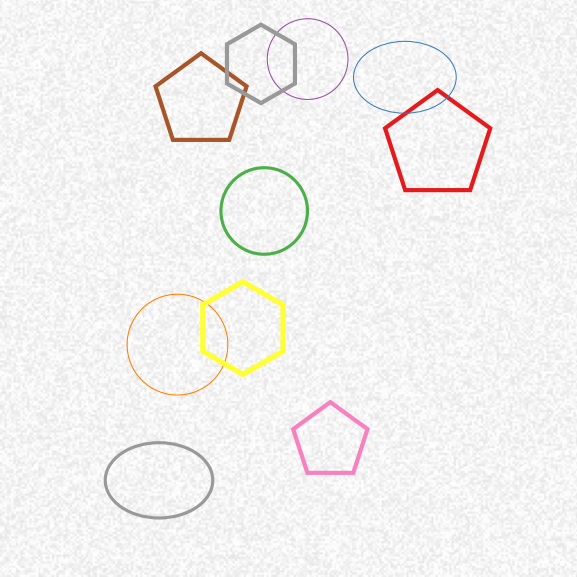[{"shape": "pentagon", "thickness": 2, "radius": 0.48, "center": [0.758, 0.747]}, {"shape": "oval", "thickness": 0.5, "radius": 0.44, "center": [0.701, 0.865]}, {"shape": "circle", "thickness": 1.5, "radius": 0.37, "center": [0.458, 0.634]}, {"shape": "circle", "thickness": 0.5, "radius": 0.35, "center": [0.533, 0.897]}, {"shape": "circle", "thickness": 0.5, "radius": 0.44, "center": [0.307, 0.402]}, {"shape": "hexagon", "thickness": 2.5, "radius": 0.4, "center": [0.421, 0.431]}, {"shape": "pentagon", "thickness": 2, "radius": 0.41, "center": [0.348, 0.824]}, {"shape": "pentagon", "thickness": 2, "radius": 0.34, "center": [0.572, 0.235]}, {"shape": "hexagon", "thickness": 2, "radius": 0.34, "center": [0.452, 0.889]}, {"shape": "oval", "thickness": 1.5, "radius": 0.47, "center": [0.275, 0.167]}]